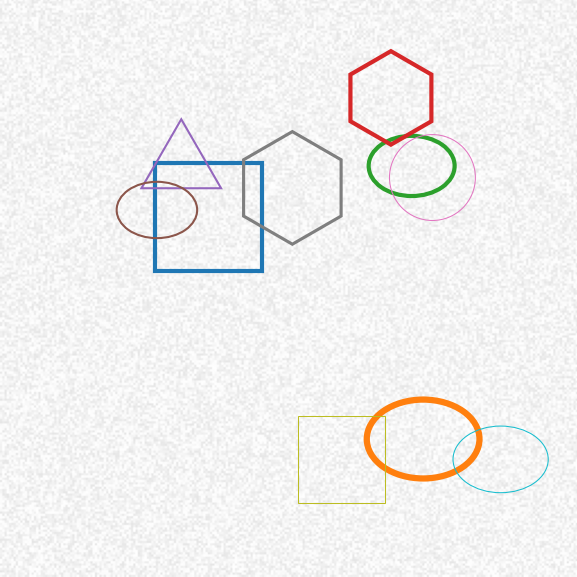[{"shape": "square", "thickness": 2, "radius": 0.47, "center": [0.361, 0.624]}, {"shape": "oval", "thickness": 3, "radius": 0.49, "center": [0.733, 0.239]}, {"shape": "oval", "thickness": 2, "radius": 0.37, "center": [0.713, 0.712]}, {"shape": "hexagon", "thickness": 2, "radius": 0.4, "center": [0.677, 0.83]}, {"shape": "triangle", "thickness": 1, "radius": 0.4, "center": [0.314, 0.713]}, {"shape": "oval", "thickness": 1, "radius": 0.35, "center": [0.272, 0.636]}, {"shape": "circle", "thickness": 0.5, "radius": 0.37, "center": [0.749, 0.692]}, {"shape": "hexagon", "thickness": 1.5, "radius": 0.49, "center": [0.506, 0.674]}, {"shape": "square", "thickness": 0.5, "radius": 0.38, "center": [0.591, 0.204]}, {"shape": "oval", "thickness": 0.5, "radius": 0.41, "center": [0.867, 0.204]}]